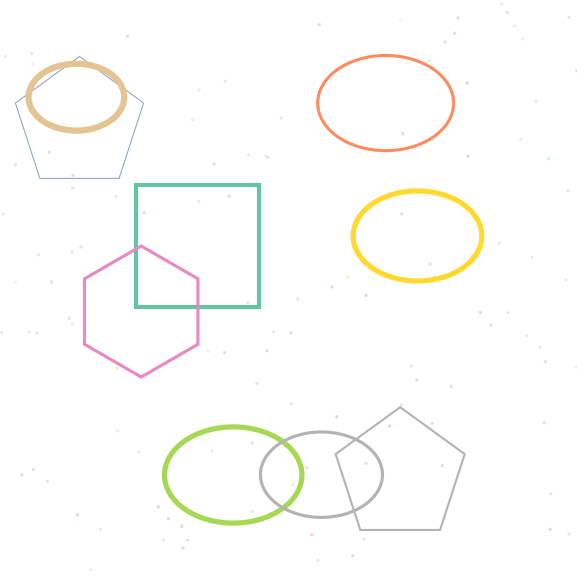[{"shape": "square", "thickness": 2, "radius": 0.53, "center": [0.342, 0.573]}, {"shape": "oval", "thickness": 1.5, "radius": 0.59, "center": [0.668, 0.821]}, {"shape": "pentagon", "thickness": 0.5, "radius": 0.58, "center": [0.138, 0.785]}, {"shape": "hexagon", "thickness": 1.5, "radius": 0.57, "center": [0.245, 0.46]}, {"shape": "oval", "thickness": 2.5, "radius": 0.6, "center": [0.404, 0.177]}, {"shape": "oval", "thickness": 2.5, "radius": 0.56, "center": [0.723, 0.591]}, {"shape": "oval", "thickness": 3, "radius": 0.41, "center": [0.132, 0.831]}, {"shape": "oval", "thickness": 1.5, "radius": 0.53, "center": [0.557, 0.177]}, {"shape": "pentagon", "thickness": 1, "radius": 0.59, "center": [0.693, 0.177]}]